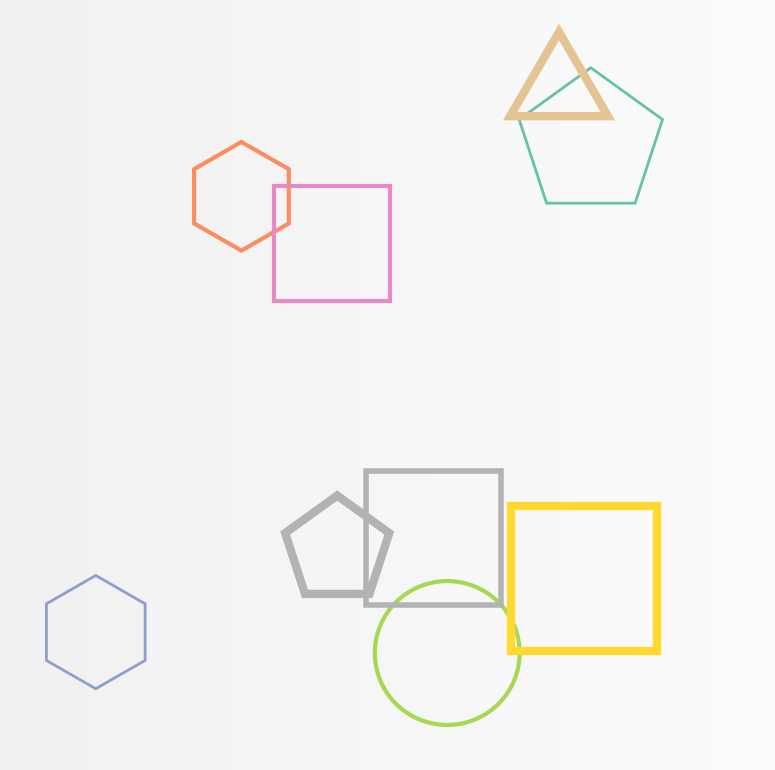[{"shape": "pentagon", "thickness": 1, "radius": 0.49, "center": [0.762, 0.815]}, {"shape": "hexagon", "thickness": 1.5, "radius": 0.35, "center": [0.312, 0.745]}, {"shape": "hexagon", "thickness": 1, "radius": 0.37, "center": [0.124, 0.179]}, {"shape": "square", "thickness": 1.5, "radius": 0.37, "center": [0.429, 0.684]}, {"shape": "circle", "thickness": 1.5, "radius": 0.47, "center": [0.577, 0.152]}, {"shape": "square", "thickness": 3, "radius": 0.47, "center": [0.754, 0.248]}, {"shape": "triangle", "thickness": 3, "radius": 0.36, "center": [0.721, 0.886]}, {"shape": "square", "thickness": 2, "radius": 0.44, "center": [0.559, 0.301]}, {"shape": "pentagon", "thickness": 3, "radius": 0.35, "center": [0.435, 0.286]}]